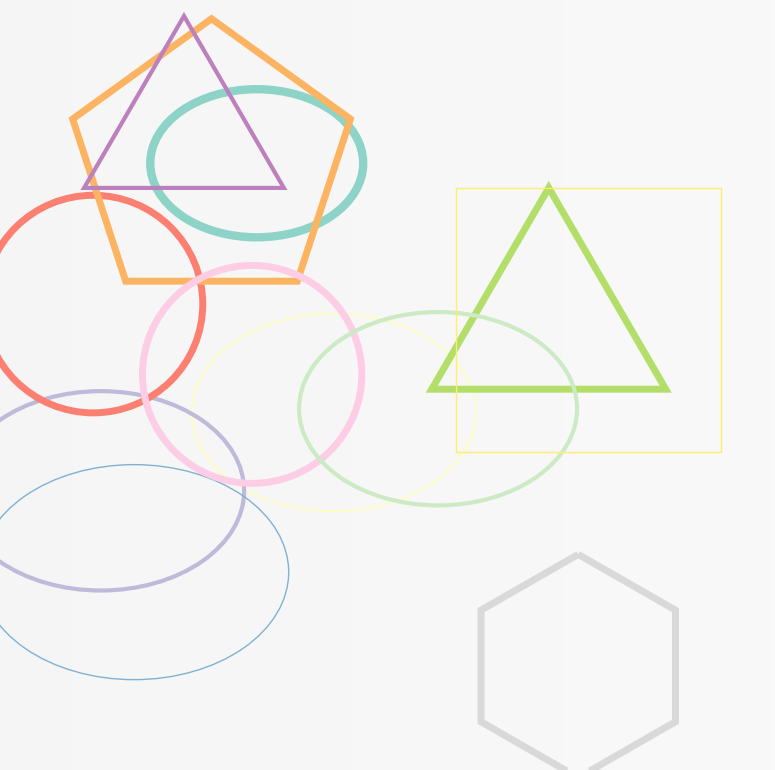[{"shape": "oval", "thickness": 3, "radius": 0.69, "center": [0.331, 0.788]}, {"shape": "oval", "thickness": 0.5, "radius": 0.92, "center": [0.431, 0.465]}, {"shape": "oval", "thickness": 1.5, "radius": 0.92, "center": [0.13, 0.363]}, {"shape": "circle", "thickness": 2.5, "radius": 0.71, "center": [0.12, 0.605]}, {"shape": "oval", "thickness": 0.5, "radius": 1.0, "center": [0.173, 0.257]}, {"shape": "pentagon", "thickness": 2.5, "radius": 0.94, "center": [0.273, 0.787]}, {"shape": "triangle", "thickness": 2.5, "radius": 0.87, "center": [0.708, 0.582]}, {"shape": "circle", "thickness": 2.5, "radius": 0.71, "center": [0.325, 0.514]}, {"shape": "hexagon", "thickness": 2.5, "radius": 0.72, "center": [0.746, 0.135]}, {"shape": "triangle", "thickness": 1.5, "radius": 0.74, "center": [0.237, 0.83]}, {"shape": "oval", "thickness": 1.5, "radius": 0.9, "center": [0.565, 0.469]}, {"shape": "square", "thickness": 0.5, "radius": 0.86, "center": [0.759, 0.585]}]